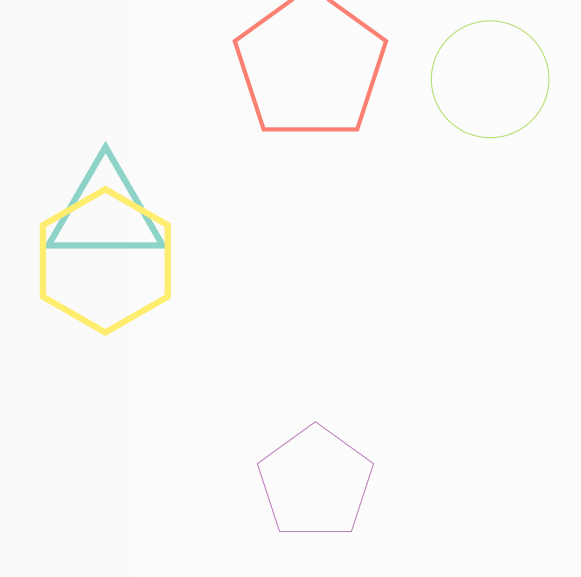[{"shape": "triangle", "thickness": 3, "radius": 0.57, "center": [0.182, 0.631]}, {"shape": "pentagon", "thickness": 2, "radius": 0.68, "center": [0.534, 0.886]}, {"shape": "circle", "thickness": 0.5, "radius": 0.51, "center": [0.843, 0.862]}, {"shape": "pentagon", "thickness": 0.5, "radius": 0.53, "center": [0.543, 0.164]}, {"shape": "hexagon", "thickness": 3, "radius": 0.62, "center": [0.181, 0.547]}]